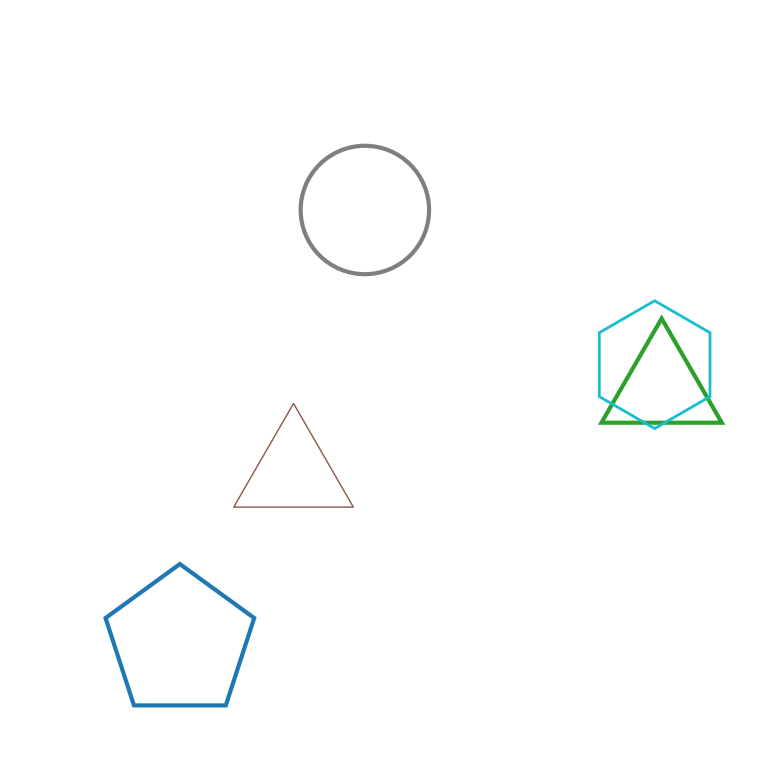[{"shape": "pentagon", "thickness": 1.5, "radius": 0.51, "center": [0.234, 0.166]}, {"shape": "triangle", "thickness": 1.5, "radius": 0.45, "center": [0.859, 0.496]}, {"shape": "triangle", "thickness": 0.5, "radius": 0.45, "center": [0.381, 0.386]}, {"shape": "circle", "thickness": 1.5, "radius": 0.42, "center": [0.474, 0.727]}, {"shape": "hexagon", "thickness": 1, "radius": 0.41, "center": [0.85, 0.526]}]